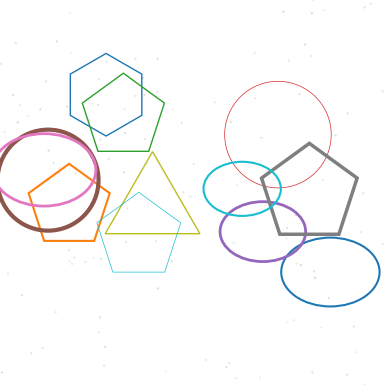[{"shape": "oval", "thickness": 1.5, "radius": 0.64, "center": [0.858, 0.293]}, {"shape": "hexagon", "thickness": 1, "radius": 0.54, "center": [0.275, 0.754]}, {"shape": "pentagon", "thickness": 1.5, "radius": 0.55, "center": [0.18, 0.464]}, {"shape": "pentagon", "thickness": 1, "radius": 0.56, "center": [0.32, 0.698]}, {"shape": "circle", "thickness": 0.5, "radius": 0.69, "center": [0.722, 0.65]}, {"shape": "oval", "thickness": 2, "radius": 0.56, "center": [0.683, 0.398]}, {"shape": "circle", "thickness": 3, "radius": 0.66, "center": [0.125, 0.532]}, {"shape": "oval", "thickness": 2, "radius": 0.67, "center": [0.115, 0.559]}, {"shape": "pentagon", "thickness": 2.5, "radius": 0.65, "center": [0.803, 0.497]}, {"shape": "triangle", "thickness": 1, "radius": 0.71, "center": [0.396, 0.464]}, {"shape": "pentagon", "thickness": 0.5, "radius": 0.57, "center": [0.361, 0.386]}, {"shape": "oval", "thickness": 1.5, "radius": 0.5, "center": [0.629, 0.51]}]